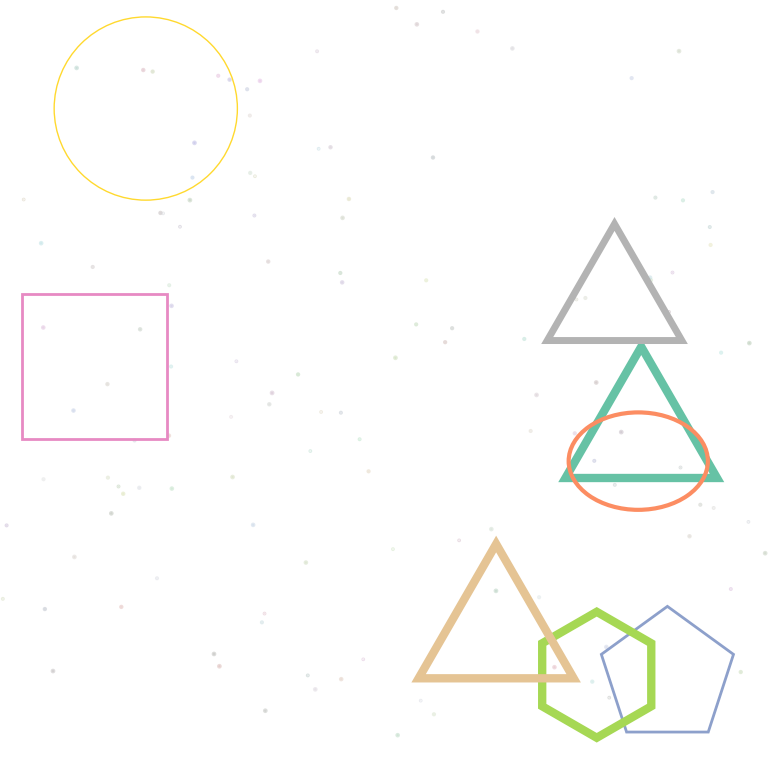[{"shape": "triangle", "thickness": 3, "radius": 0.57, "center": [0.833, 0.436]}, {"shape": "oval", "thickness": 1.5, "radius": 0.45, "center": [0.829, 0.401]}, {"shape": "pentagon", "thickness": 1, "radius": 0.45, "center": [0.867, 0.122]}, {"shape": "square", "thickness": 1, "radius": 0.47, "center": [0.123, 0.524]}, {"shape": "hexagon", "thickness": 3, "radius": 0.41, "center": [0.775, 0.124]}, {"shape": "circle", "thickness": 0.5, "radius": 0.59, "center": [0.189, 0.859]}, {"shape": "triangle", "thickness": 3, "radius": 0.58, "center": [0.644, 0.177]}, {"shape": "triangle", "thickness": 2.5, "radius": 0.5, "center": [0.798, 0.608]}]